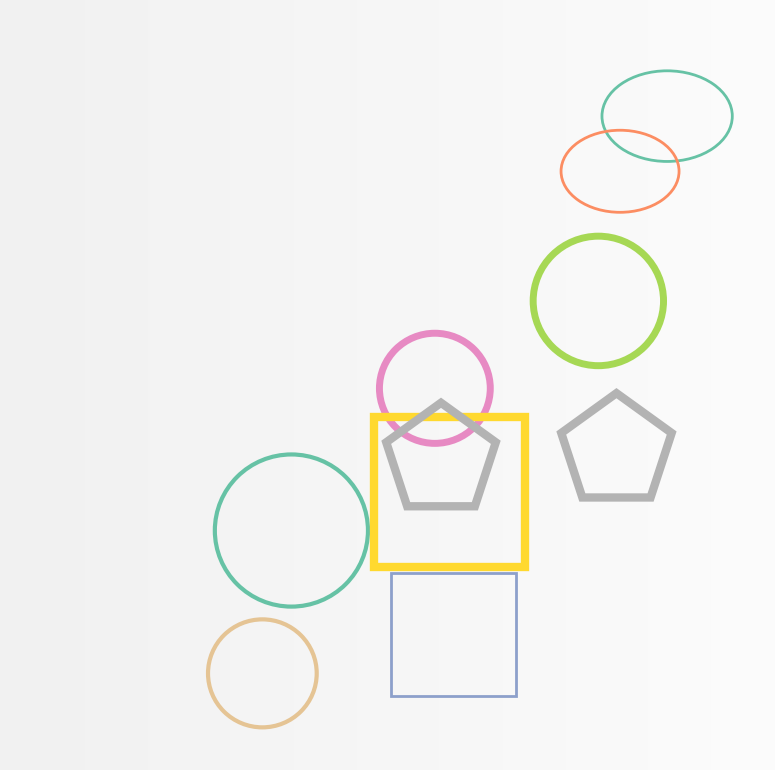[{"shape": "oval", "thickness": 1, "radius": 0.42, "center": [0.861, 0.849]}, {"shape": "circle", "thickness": 1.5, "radius": 0.49, "center": [0.376, 0.311]}, {"shape": "oval", "thickness": 1, "radius": 0.38, "center": [0.8, 0.778]}, {"shape": "square", "thickness": 1, "radius": 0.4, "center": [0.585, 0.176]}, {"shape": "circle", "thickness": 2.5, "radius": 0.36, "center": [0.561, 0.496]}, {"shape": "circle", "thickness": 2.5, "radius": 0.42, "center": [0.772, 0.609]}, {"shape": "square", "thickness": 3, "radius": 0.49, "center": [0.58, 0.361]}, {"shape": "circle", "thickness": 1.5, "radius": 0.35, "center": [0.339, 0.126]}, {"shape": "pentagon", "thickness": 3, "radius": 0.37, "center": [0.569, 0.403]}, {"shape": "pentagon", "thickness": 3, "radius": 0.37, "center": [0.795, 0.415]}]